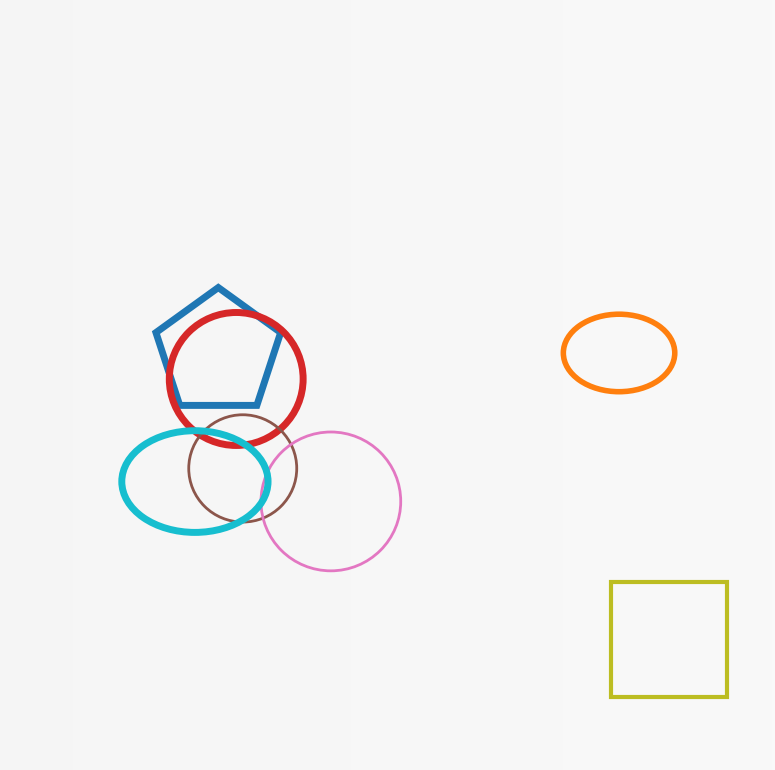[{"shape": "pentagon", "thickness": 2.5, "radius": 0.42, "center": [0.282, 0.542]}, {"shape": "oval", "thickness": 2, "radius": 0.36, "center": [0.799, 0.542]}, {"shape": "circle", "thickness": 2.5, "radius": 0.43, "center": [0.305, 0.508]}, {"shape": "circle", "thickness": 1, "radius": 0.35, "center": [0.313, 0.392]}, {"shape": "circle", "thickness": 1, "radius": 0.45, "center": [0.427, 0.349]}, {"shape": "square", "thickness": 1.5, "radius": 0.38, "center": [0.864, 0.169]}, {"shape": "oval", "thickness": 2.5, "radius": 0.47, "center": [0.252, 0.375]}]